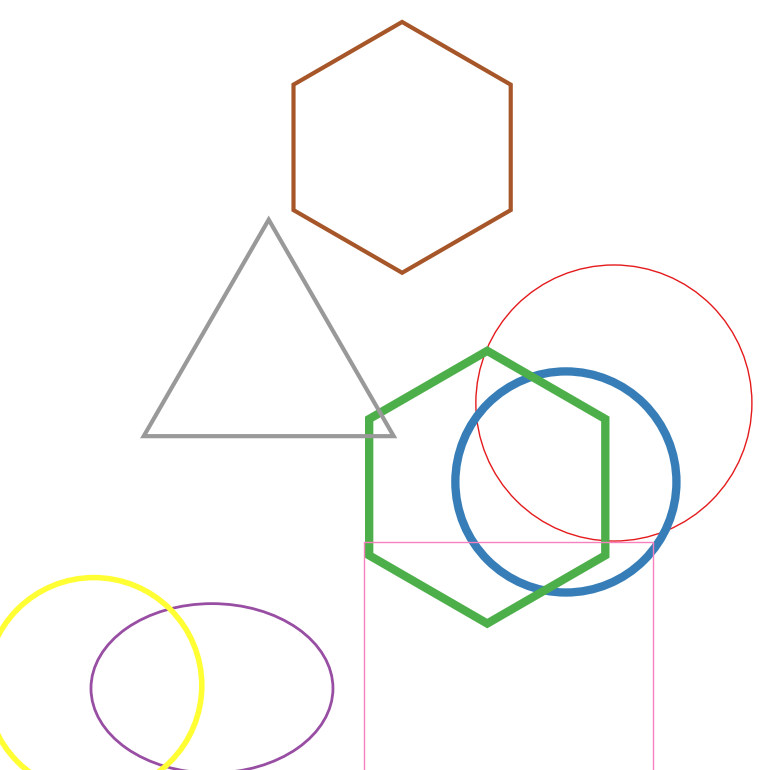[{"shape": "circle", "thickness": 0.5, "radius": 0.9, "center": [0.797, 0.477]}, {"shape": "circle", "thickness": 3, "radius": 0.72, "center": [0.735, 0.374]}, {"shape": "hexagon", "thickness": 3, "radius": 0.89, "center": [0.633, 0.367]}, {"shape": "oval", "thickness": 1, "radius": 0.79, "center": [0.275, 0.106]}, {"shape": "circle", "thickness": 2, "radius": 0.7, "center": [0.122, 0.11]}, {"shape": "hexagon", "thickness": 1.5, "radius": 0.81, "center": [0.522, 0.809]}, {"shape": "square", "thickness": 0.5, "radius": 0.94, "center": [0.66, 0.109]}, {"shape": "triangle", "thickness": 1.5, "radius": 0.94, "center": [0.349, 0.527]}]